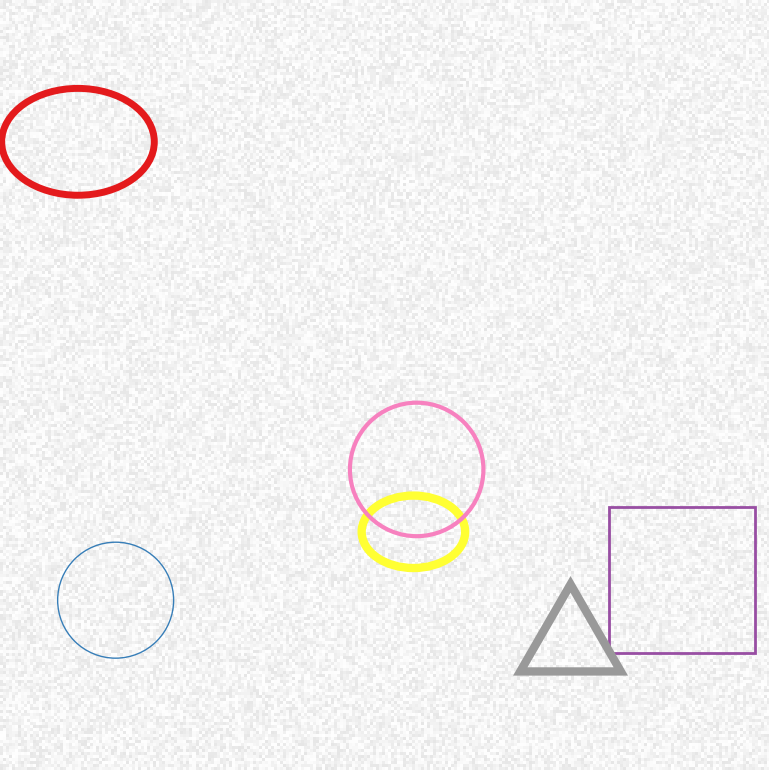[{"shape": "oval", "thickness": 2.5, "radius": 0.5, "center": [0.101, 0.816]}, {"shape": "circle", "thickness": 0.5, "radius": 0.38, "center": [0.15, 0.221]}, {"shape": "square", "thickness": 1, "radius": 0.47, "center": [0.886, 0.246]}, {"shape": "oval", "thickness": 3, "radius": 0.34, "center": [0.537, 0.309]}, {"shape": "circle", "thickness": 1.5, "radius": 0.43, "center": [0.541, 0.39]}, {"shape": "triangle", "thickness": 3, "radius": 0.38, "center": [0.741, 0.166]}]